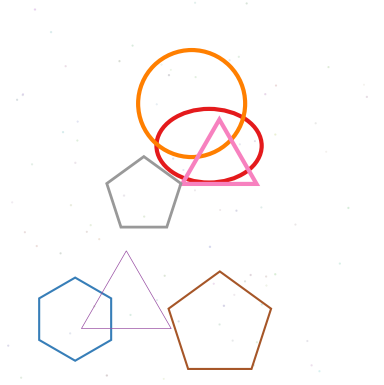[{"shape": "oval", "thickness": 3, "radius": 0.68, "center": [0.543, 0.621]}, {"shape": "hexagon", "thickness": 1.5, "radius": 0.54, "center": [0.195, 0.171]}, {"shape": "triangle", "thickness": 0.5, "radius": 0.67, "center": [0.328, 0.214]}, {"shape": "circle", "thickness": 3, "radius": 0.69, "center": [0.498, 0.731]}, {"shape": "pentagon", "thickness": 1.5, "radius": 0.7, "center": [0.571, 0.155]}, {"shape": "triangle", "thickness": 3, "radius": 0.56, "center": [0.57, 0.578]}, {"shape": "pentagon", "thickness": 2, "radius": 0.51, "center": [0.374, 0.492]}]